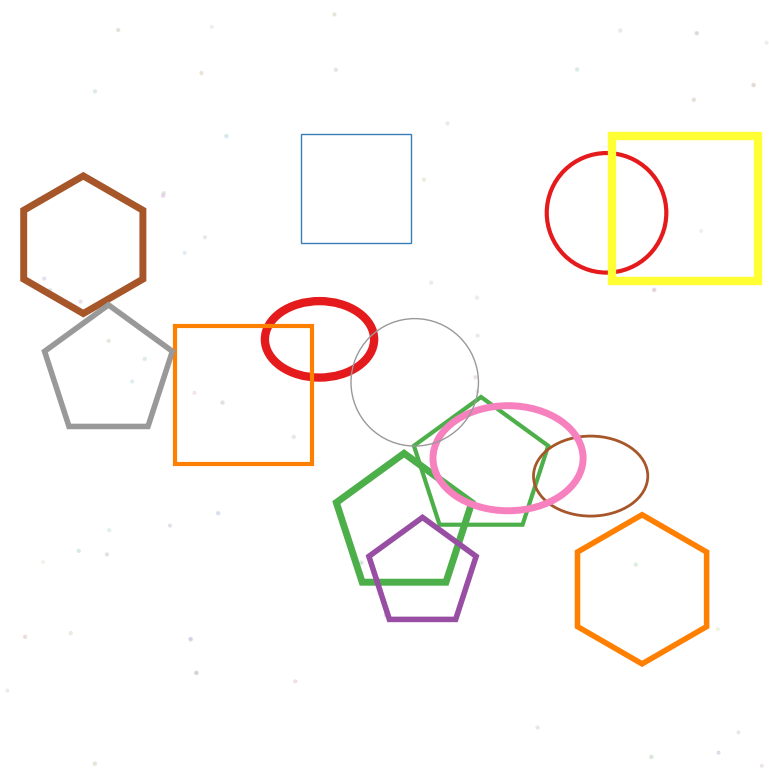[{"shape": "oval", "thickness": 3, "radius": 0.35, "center": [0.415, 0.559]}, {"shape": "circle", "thickness": 1.5, "radius": 0.39, "center": [0.788, 0.724]}, {"shape": "square", "thickness": 0.5, "radius": 0.36, "center": [0.462, 0.755]}, {"shape": "pentagon", "thickness": 1.5, "radius": 0.46, "center": [0.625, 0.393]}, {"shape": "pentagon", "thickness": 2.5, "radius": 0.46, "center": [0.525, 0.319]}, {"shape": "pentagon", "thickness": 2, "radius": 0.37, "center": [0.549, 0.255]}, {"shape": "square", "thickness": 1.5, "radius": 0.45, "center": [0.316, 0.487]}, {"shape": "hexagon", "thickness": 2, "radius": 0.48, "center": [0.834, 0.235]}, {"shape": "square", "thickness": 3, "radius": 0.47, "center": [0.889, 0.729]}, {"shape": "hexagon", "thickness": 2.5, "radius": 0.45, "center": [0.108, 0.682]}, {"shape": "oval", "thickness": 1, "radius": 0.37, "center": [0.767, 0.382]}, {"shape": "oval", "thickness": 2.5, "radius": 0.49, "center": [0.66, 0.405]}, {"shape": "circle", "thickness": 0.5, "radius": 0.41, "center": [0.539, 0.503]}, {"shape": "pentagon", "thickness": 2, "radius": 0.44, "center": [0.141, 0.517]}]